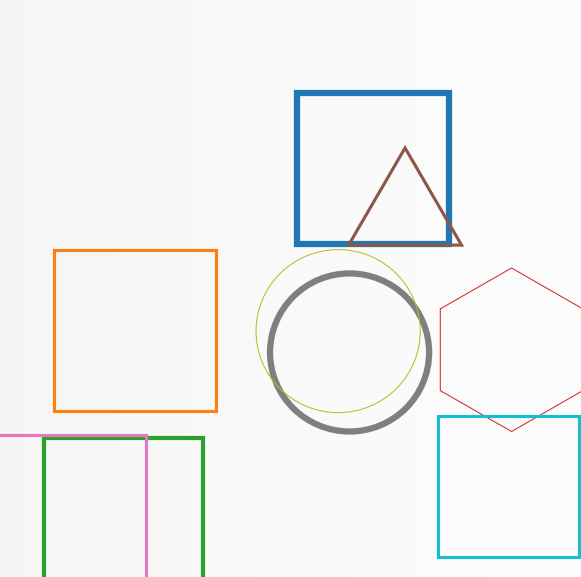[{"shape": "square", "thickness": 3, "radius": 0.65, "center": [0.642, 0.708]}, {"shape": "square", "thickness": 1.5, "radius": 0.7, "center": [0.233, 0.427]}, {"shape": "square", "thickness": 2, "radius": 0.68, "center": [0.212, 0.104]}, {"shape": "hexagon", "thickness": 0.5, "radius": 0.71, "center": [0.88, 0.394]}, {"shape": "triangle", "thickness": 1.5, "radius": 0.56, "center": [0.697, 0.631]}, {"shape": "square", "thickness": 1.5, "radius": 0.66, "center": [0.119, 0.113]}, {"shape": "circle", "thickness": 3, "radius": 0.68, "center": [0.601, 0.389]}, {"shape": "circle", "thickness": 0.5, "radius": 0.71, "center": [0.582, 0.426]}, {"shape": "square", "thickness": 1.5, "radius": 0.61, "center": [0.875, 0.157]}]